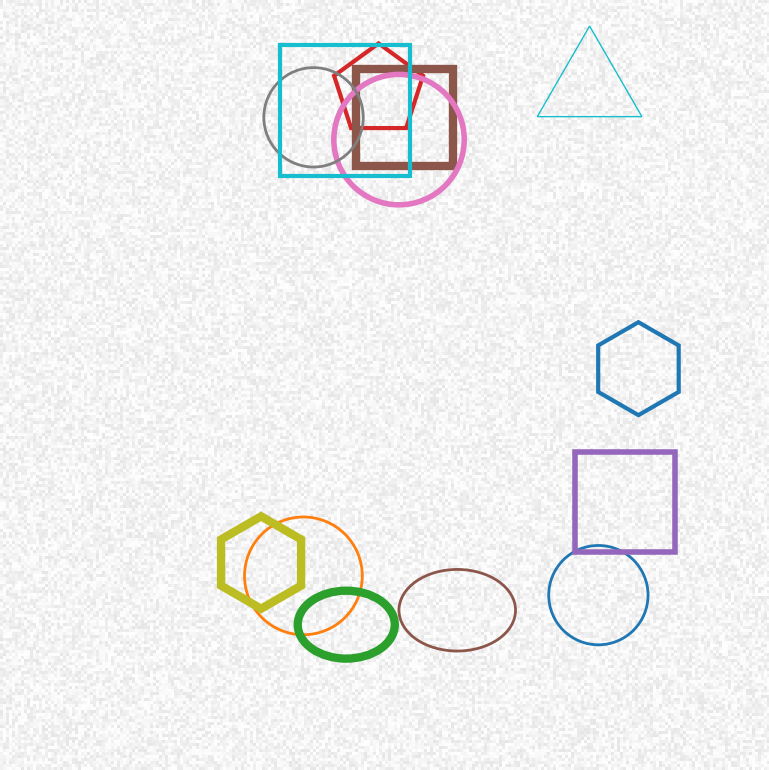[{"shape": "circle", "thickness": 1, "radius": 0.32, "center": [0.777, 0.227]}, {"shape": "hexagon", "thickness": 1.5, "radius": 0.3, "center": [0.829, 0.521]}, {"shape": "circle", "thickness": 1, "radius": 0.38, "center": [0.394, 0.252]}, {"shape": "oval", "thickness": 3, "radius": 0.32, "center": [0.45, 0.189]}, {"shape": "pentagon", "thickness": 1.5, "radius": 0.3, "center": [0.492, 0.883]}, {"shape": "square", "thickness": 2, "radius": 0.32, "center": [0.811, 0.348]}, {"shape": "oval", "thickness": 1, "radius": 0.38, "center": [0.594, 0.207]}, {"shape": "square", "thickness": 3, "radius": 0.31, "center": [0.525, 0.847]}, {"shape": "circle", "thickness": 2, "radius": 0.42, "center": [0.518, 0.819]}, {"shape": "circle", "thickness": 1, "radius": 0.32, "center": [0.407, 0.848]}, {"shape": "hexagon", "thickness": 3, "radius": 0.3, "center": [0.339, 0.269]}, {"shape": "triangle", "thickness": 0.5, "radius": 0.39, "center": [0.766, 0.888]}, {"shape": "square", "thickness": 1.5, "radius": 0.42, "center": [0.448, 0.856]}]